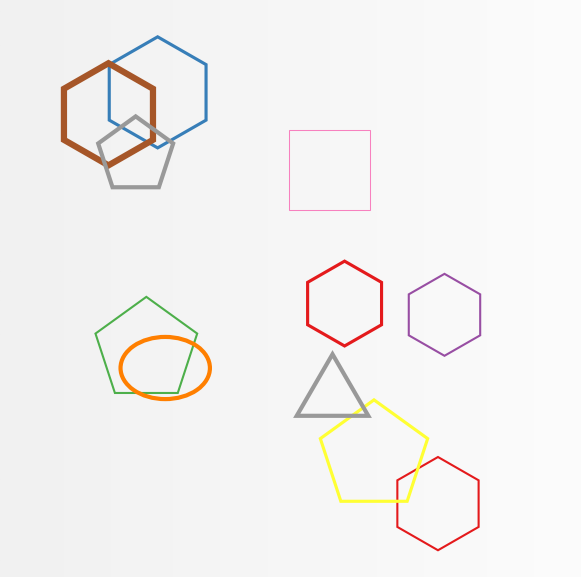[{"shape": "hexagon", "thickness": 1.5, "radius": 0.37, "center": [0.593, 0.473]}, {"shape": "hexagon", "thickness": 1, "radius": 0.4, "center": [0.754, 0.127]}, {"shape": "hexagon", "thickness": 1.5, "radius": 0.48, "center": [0.271, 0.839]}, {"shape": "pentagon", "thickness": 1, "radius": 0.46, "center": [0.252, 0.393]}, {"shape": "hexagon", "thickness": 1, "radius": 0.35, "center": [0.765, 0.454]}, {"shape": "oval", "thickness": 2, "radius": 0.38, "center": [0.284, 0.362]}, {"shape": "pentagon", "thickness": 1.5, "radius": 0.49, "center": [0.643, 0.21]}, {"shape": "hexagon", "thickness": 3, "radius": 0.44, "center": [0.187, 0.801]}, {"shape": "square", "thickness": 0.5, "radius": 0.35, "center": [0.567, 0.705]}, {"shape": "pentagon", "thickness": 2, "radius": 0.34, "center": [0.233, 0.73]}, {"shape": "triangle", "thickness": 2, "radius": 0.36, "center": [0.572, 0.315]}]